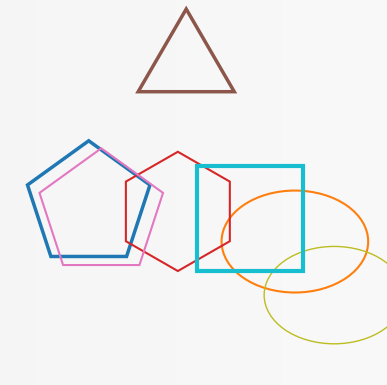[{"shape": "pentagon", "thickness": 2.5, "radius": 0.83, "center": [0.229, 0.468]}, {"shape": "oval", "thickness": 1.5, "radius": 0.95, "center": [0.761, 0.373]}, {"shape": "hexagon", "thickness": 1.5, "radius": 0.77, "center": [0.459, 0.451]}, {"shape": "triangle", "thickness": 2.5, "radius": 0.72, "center": [0.481, 0.833]}, {"shape": "pentagon", "thickness": 1.5, "radius": 0.84, "center": [0.261, 0.447]}, {"shape": "oval", "thickness": 1, "radius": 0.9, "center": [0.862, 0.233]}, {"shape": "square", "thickness": 3, "radius": 0.68, "center": [0.645, 0.432]}]